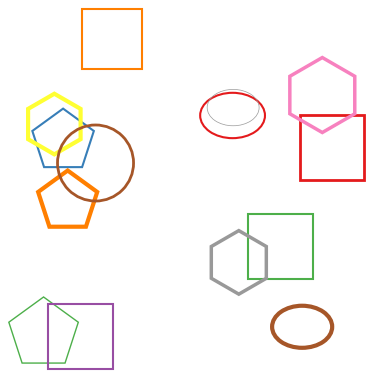[{"shape": "square", "thickness": 2, "radius": 0.42, "center": [0.863, 0.617]}, {"shape": "oval", "thickness": 1.5, "radius": 0.42, "center": [0.604, 0.7]}, {"shape": "pentagon", "thickness": 1.5, "radius": 0.42, "center": [0.164, 0.634]}, {"shape": "pentagon", "thickness": 1, "radius": 0.47, "center": [0.113, 0.134]}, {"shape": "square", "thickness": 1.5, "radius": 0.42, "center": [0.729, 0.359]}, {"shape": "square", "thickness": 1.5, "radius": 0.42, "center": [0.209, 0.126]}, {"shape": "square", "thickness": 1.5, "radius": 0.39, "center": [0.292, 0.9]}, {"shape": "pentagon", "thickness": 3, "radius": 0.4, "center": [0.176, 0.476]}, {"shape": "hexagon", "thickness": 3, "radius": 0.39, "center": [0.141, 0.678]}, {"shape": "circle", "thickness": 2, "radius": 0.49, "center": [0.248, 0.577]}, {"shape": "oval", "thickness": 3, "radius": 0.39, "center": [0.785, 0.151]}, {"shape": "hexagon", "thickness": 2.5, "radius": 0.49, "center": [0.837, 0.753]}, {"shape": "oval", "thickness": 0.5, "radius": 0.34, "center": [0.606, 0.721]}, {"shape": "hexagon", "thickness": 2.5, "radius": 0.41, "center": [0.62, 0.318]}]